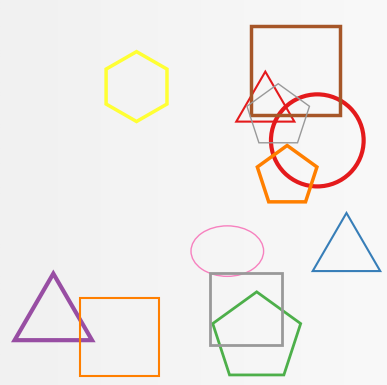[{"shape": "circle", "thickness": 3, "radius": 0.6, "center": [0.819, 0.635]}, {"shape": "triangle", "thickness": 1.5, "radius": 0.43, "center": [0.685, 0.727]}, {"shape": "triangle", "thickness": 1.5, "radius": 0.5, "center": [0.894, 0.346]}, {"shape": "pentagon", "thickness": 2, "radius": 0.6, "center": [0.662, 0.123]}, {"shape": "triangle", "thickness": 3, "radius": 0.58, "center": [0.138, 0.174]}, {"shape": "square", "thickness": 1.5, "radius": 0.51, "center": [0.308, 0.125]}, {"shape": "pentagon", "thickness": 2.5, "radius": 0.4, "center": [0.741, 0.541]}, {"shape": "hexagon", "thickness": 2.5, "radius": 0.45, "center": [0.352, 0.775]}, {"shape": "square", "thickness": 2.5, "radius": 0.57, "center": [0.762, 0.817]}, {"shape": "oval", "thickness": 1, "radius": 0.47, "center": [0.587, 0.348]}, {"shape": "pentagon", "thickness": 1, "radius": 0.42, "center": [0.718, 0.698]}, {"shape": "square", "thickness": 2, "radius": 0.47, "center": [0.635, 0.197]}]